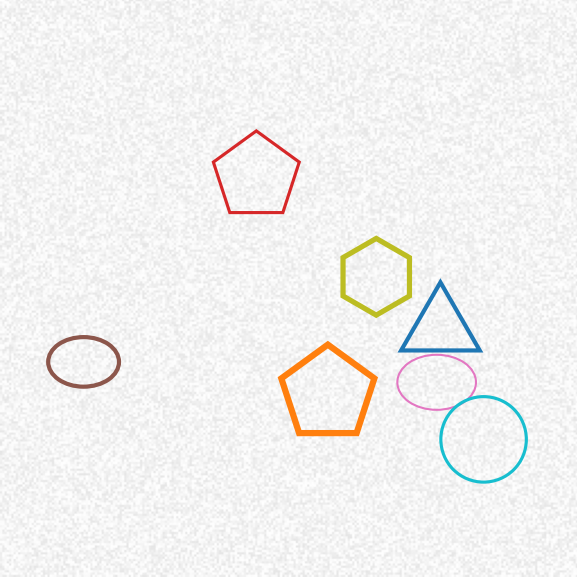[{"shape": "triangle", "thickness": 2, "radius": 0.39, "center": [0.763, 0.432]}, {"shape": "pentagon", "thickness": 3, "radius": 0.42, "center": [0.568, 0.318]}, {"shape": "pentagon", "thickness": 1.5, "radius": 0.39, "center": [0.444, 0.694]}, {"shape": "oval", "thickness": 2, "radius": 0.31, "center": [0.145, 0.372]}, {"shape": "oval", "thickness": 1, "radius": 0.34, "center": [0.756, 0.337]}, {"shape": "hexagon", "thickness": 2.5, "radius": 0.33, "center": [0.652, 0.52]}, {"shape": "circle", "thickness": 1.5, "radius": 0.37, "center": [0.837, 0.238]}]